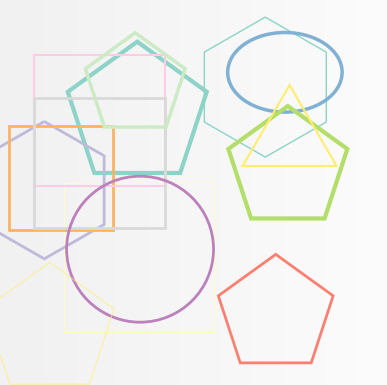[{"shape": "hexagon", "thickness": 1, "radius": 0.91, "center": [0.685, 0.774]}, {"shape": "pentagon", "thickness": 3, "radius": 0.94, "center": [0.354, 0.703]}, {"shape": "square", "thickness": 0.5, "radius": 0.96, "center": [0.358, 0.332]}, {"shape": "hexagon", "thickness": 2, "radius": 0.89, "center": [0.114, 0.506]}, {"shape": "pentagon", "thickness": 2, "radius": 0.78, "center": [0.712, 0.184]}, {"shape": "oval", "thickness": 2.5, "radius": 0.74, "center": [0.735, 0.812]}, {"shape": "square", "thickness": 2, "radius": 0.67, "center": [0.158, 0.537]}, {"shape": "pentagon", "thickness": 3, "radius": 0.81, "center": [0.743, 0.563]}, {"shape": "square", "thickness": 1.5, "radius": 0.85, "center": [0.257, 0.687]}, {"shape": "square", "thickness": 2, "radius": 0.85, "center": [0.256, 0.577]}, {"shape": "circle", "thickness": 2, "radius": 0.95, "center": [0.361, 0.353]}, {"shape": "pentagon", "thickness": 2.5, "radius": 0.68, "center": [0.349, 0.78]}, {"shape": "pentagon", "thickness": 0.5, "radius": 0.87, "center": [0.128, 0.144]}, {"shape": "triangle", "thickness": 1.5, "radius": 0.7, "center": [0.747, 0.639]}]